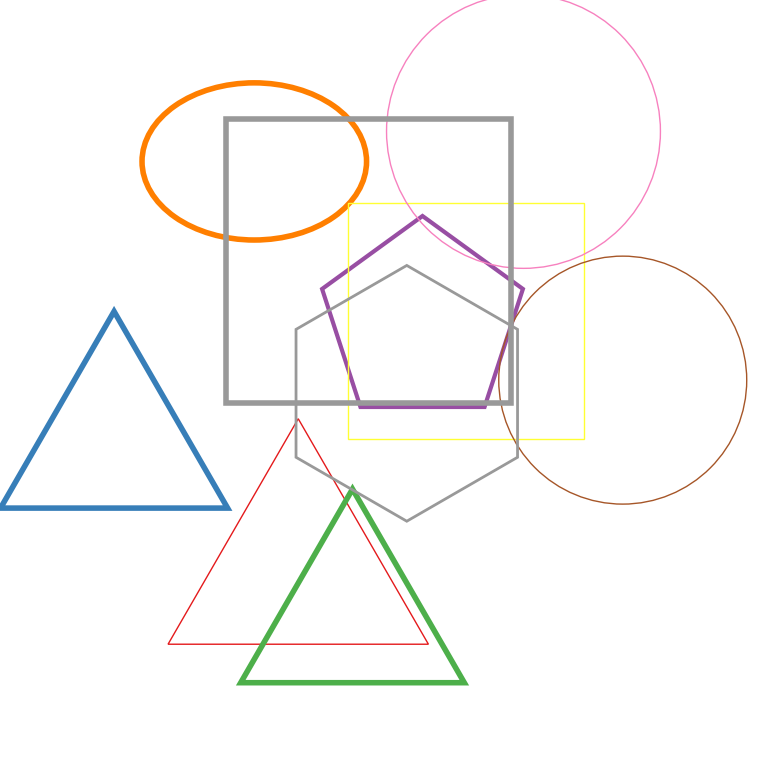[{"shape": "triangle", "thickness": 0.5, "radius": 0.98, "center": [0.387, 0.261]}, {"shape": "triangle", "thickness": 2, "radius": 0.85, "center": [0.148, 0.425]}, {"shape": "triangle", "thickness": 2, "radius": 0.84, "center": [0.458, 0.197]}, {"shape": "pentagon", "thickness": 1.5, "radius": 0.69, "center": [0.549, 0.582]}, {"shape": "oval", "thickness": 2, "radius": 0.73, "center": [0.33, 0.79]}, {"shape": "square", "thickness": 0.5, "radius": 0.77, "center": [0.605, 0.583]}, {"shape": "circle", "thickness": 0.5, "radius": 0.81, "center": [0.809, 0.506]}, {"shape": "circle", "thickness": 0.5, "radius": 0.89, "center": [0.68, 0.829]}, {"shape": "square", "thickness": 2, "radius": 0.92, "center": [0.479, 0.661]}, {"shape": "hexagon", "thickness": 1, "radius": 0.83, "center": [0.528, 0.489]}]